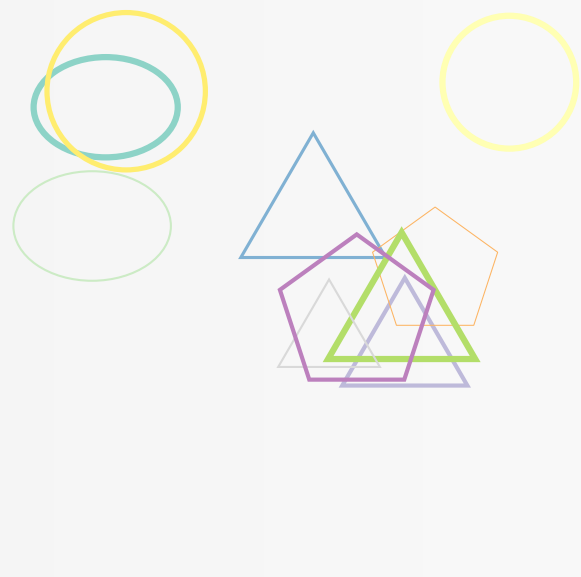[{"shape": "oval", "thickness": 3, "radius": 0.62, "center": [0.182, 0.813]}, {"shape": "circle", "thickness": 3, "radius": 0.58, "center": [0.876, 0.857]}, {"shape": "triangle", "thickness": 2, "radius": 0.62, "center": [0.696, 0.394]}, {"shape": "triangle", "thickness": 1.5, "radius": 0.72, "center": [0.539, 0.625]}, {"shape": "pentagon", "thickness": 0.5, "radius": 0.57, "center": [0.749, 0.527]}, {"shape": "triangle", "thickness": 3, "radius": 0.73, "center": [0.691, 0.451]}, {"shape": "triangle", "thickness": 1, "radius": 0.51, "center": [0.566, 0.414]}, {"shape": "pentagon", "thickness": 2, "radius": 0.7, "center": [0.614, 0.454]}, {"shape": "oval", "thickness": 1, "radius": 0.68, "center": [0.159, 0.608]}, {"shape": "circle", "thickness": 2.5, "radius": 0.68, "center": [0.217, 0.841]}]